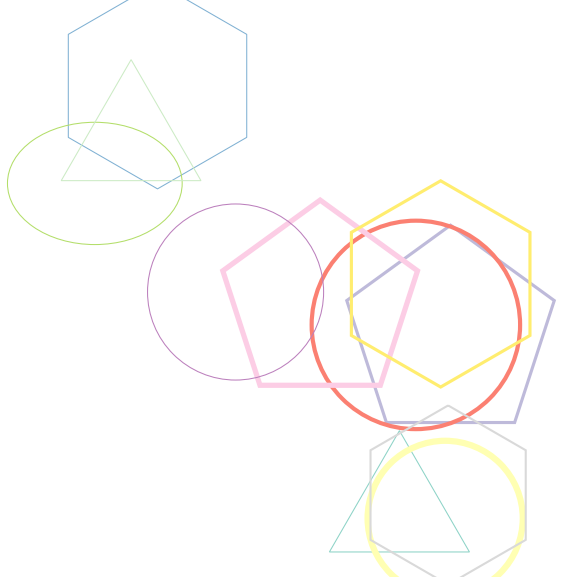[{"shape": "triangle", "thickness": 0.5, "radius": 0.7, "center": [0.692, 0.113]}, {"shape": "circle", "thickness": 3, "radius": 0.67, "center": [0.771, 0.102]}, {"shape": "pentagon", "thickness": 1.5, "radius": 0.94, "center": [0.78, 0.42]}, {"shape": "circle", "thickness": 2, "radius": 0.9, "center": [0.72, 0.437]}, {"shape": "hexagon", "thickness": 0.5, "radius": 0.89, "center": [0.273, 0.85]}, {"shape": "oval", "thickness": 0.5, "radius": 0.76, "center": [0.164, 0.682]}, {"shape": "pentagon", "thickness": 2.5, "radius": 0.89, "center": [0.554, 0.475]}, {"shape": "hexagon", "thickness": 1, "radius": 0.78, "center": [0.776, 0.142]}, {"shape": "circle", "thickness": 0.5, "radius": 0.76, "center": [0.408, 0.493]}, {"shape": "triangle", "thickness": 0.5, "radius": 0.7, "center": [0.227, 0.756]}, {"shape": "hexagon", "thickness": 1.5, "radius": 0.89, "center": [0.763, 0.507]}]